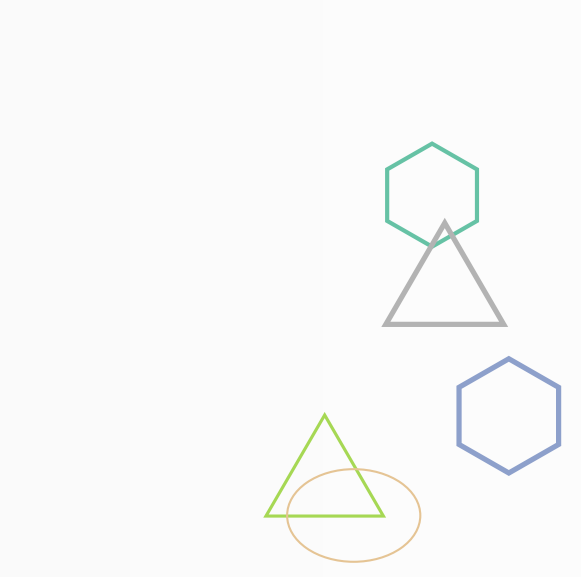[{"shape": "hexagon", "thickness": 2, "radius": 0.45, "center": [0.743, 0.661]}, {"shape": "hexagon", "thickness": 2.5, "radius": 0.49, "center": [0.875, 0.279]}, {"shape": "triangle", "thickness": 1.5, "radius": 0.58, "center": [0.559, 0.164]}, {"shape": "oval", "thickness": 1, "radius": 0.57, "center": [0.609, 0.107]}, {"shape": "triangle", "thickness": 2.5, "radius": 0.59, "center": [0.765, 0.496]}]